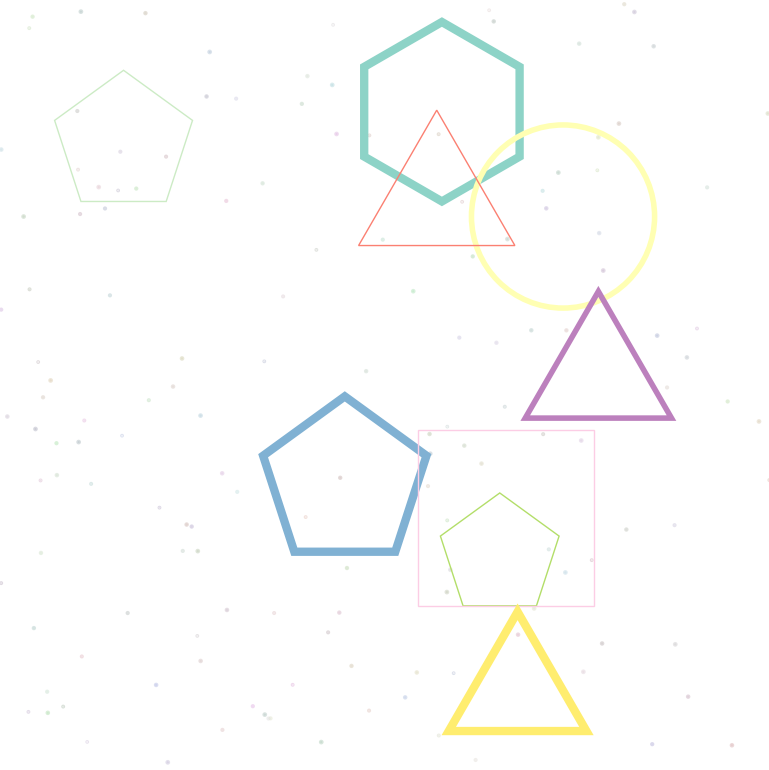[{"shape": "hexagon", "thickness": 3, "radius": 0.58, "center": [0.574, 0.855]}, {"shape": "circle", "thickness": 2, "radius": 0.59, "center": [0.731, 0.719]}, {"shape": "triangle", "thickness": 0.5, "radius": 0.59, "center": [0.567, 0.74]}, {"shape": "pentagon", "thickness": 3, "radius": 0.56, "center": [0.448, 0.374]}, {"shape": "pentagon", "thickness": 0.5, "radius": 0.41, "center": [0.649, 0.279]}, {"shape": "square", "thickness": 0.5, "radius": 0.57, "center": [0.658, 0.327]}, {"shape": "triangle", "thickness": 2, "radius": 0.55, "center": [0.777, 0.512]}, {"shape": "pentagon", "thickness": 0.5, "radius": 0.47, "center": [0.16, 0.815]}, {"shape": "triangle", "thickness": 3, "radius": 0.52, "center": [0.672, 0.102]}]